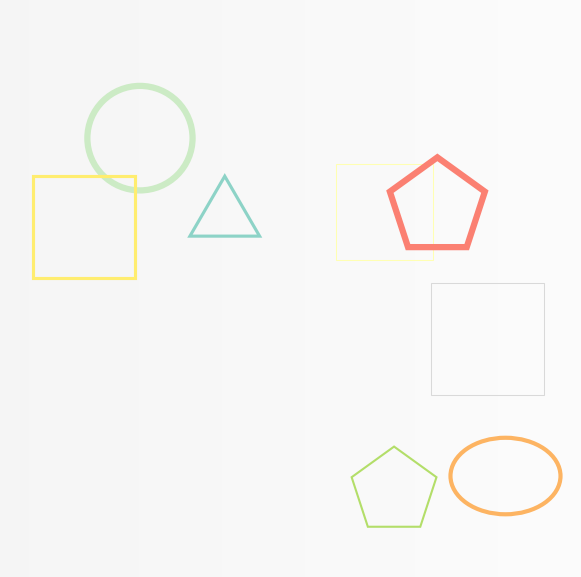[{"shape": "triangle", "thickness": 1.5, "radius": 0.35, "center": [0.387, 0.625]}, {"shape": "square", "thickness": 0.5, "radius": 0.42, "center": [0.662, 0.632]}, {"shape": "pentagon", "thickness": 3, "radius": 0.43, "center": [0.752, 0.641]}, {"shape": "oval", "thickness": 2, "radius": 0.47, "center": [0.87, 0.175]}, {"shape": "pentagon", "thickness": 1, "radius": 0.38, "center": [0.678, 0.149]}, {"shape": "square", "thickness": 0.5, "radius": 0.48, "center": [0.839, 0.411]}, {"shape": "circle", "thickness": 3, "radius": 0.45, "center": [0.241, 0.76]}, {"shape": "square", "thickness": 1.5, "radius": 0.44, "center": [0.144, 0.606]}]